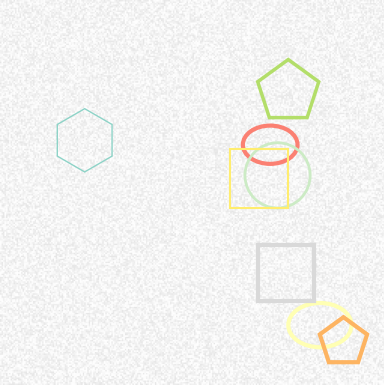[{"shape": "hexagon", "thickness": 1, "radius": 0.41, "center": [0.22, 0.636]}, {"shape": "oval", "thickness": 3, "radius": 0.41, "center": [0.831, 0.156]}, {"shape": "oval", "thickness": 3, "radius": 0.36, "center": [0.702, 0.624]}, {"shape": "pentagon", "thickness": 3, "radius": 0.32, "center": [0.892, 0.111]}, {"shape": "pentagon", "thickness": 2.5, "radius": 0.42, "center": [0.749, 0.762]}, {"shape": "square", "thickness": 3, "radius": 0.36, "center": [0.744, 0.291]}, {"shape": "circle", "thickness": 2, "radius": 0.42, "center": [0.721, 0.544]}, {"shape": "square", "thickness": 1.5, "radius": 0.38, "center": [0.673, 0.536]}]